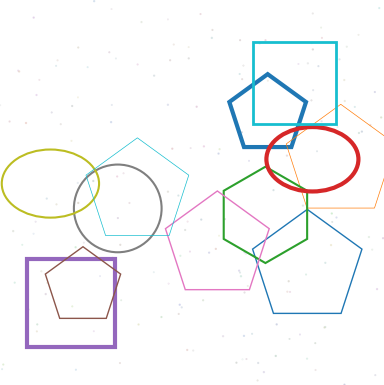[{"shape": "pentagon", "thickness": 3, "radius": 0.52, "center": [0.695, 0.703]}, {"shape": "pentagon", "thickness": 1, "radius": 0.75, "center": [0.798, 0.307]}, {"shape": "pentagon", "thickness": 0.5, "radius": 0.74, "center": [0.885, 0.58]}, {"shape": "hexagon", "thickness": 1.5, "radius": 0.63, "center": [0.689, 0.442]}, {"shape": "oval", "thickness": 3, "radius": 0.6, "center": [0.811, 0.586]}, {"shape": "square", "thickness": 3, "radius": 0.57, "center": [0.184, 0.213]}, {"shape": "pentagon", "thickness": 1, "radius": 0.51, "center": [0.216, 0.256]}, {"shape": "pentagon", "thickness": 1, "radius": 0.71, "center": [0.565, 0.362]}, {"shape": "circle", "thickness": 1.5, "radius": 0.57, "center": [0.306, 0.459]}, {"shape": "oval", "thickness": 1.5, "radius": 0.63, "center": [0.131, 0.523]}, {"shape": "pentagon", "thickness": 0.5, "radius": 0.7, "center": [0.357, 0.502]}, {"shape": "square", "thickness": 2, "radius": 0.54, "center": [0.764, 0.785]}]